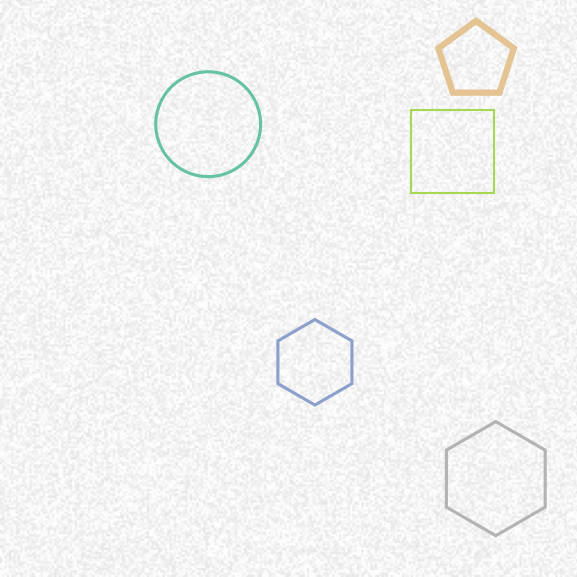[{"shape": "circle", "thickness": 1.5, "radius": 0.45, "center": [0.36, 0.784]}, {"shape": "hexagon", "thickness": 1.5, "radius": 0.37, "center": [0.545, 0.372]}, {"shape": "square", "thickness": 1, "radius": 0.36, "center": [0.784, 0.736]}, {"shape": "pentagon", "thickness": 3, "radius": 0.34, "center": [0.824, 0.894]}, {"shape": "hexagon", "thickness": 1.5, "radius": 0.49, "center": [0.859, 0.17]}]